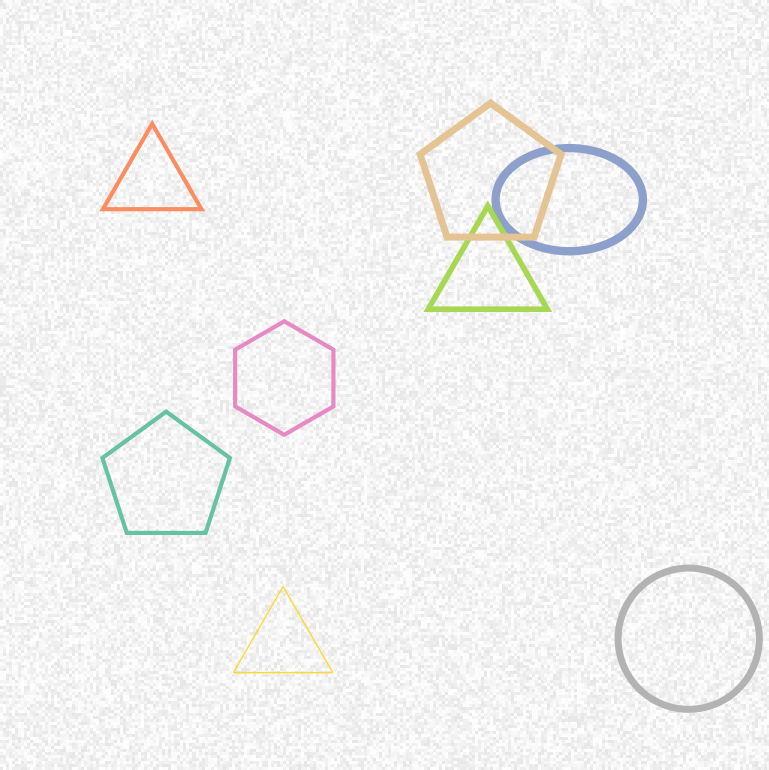[{"shape": "pentagon", "thickness": 1.5, "radius": 0.44, "center": [0.216, 0.378]}, {"shape": "triangle", "thickness": 1.5, "radius": 0.37, "center": [0.198, 0.765]}, {"shape": "oval", "thickness": 3, "radius": 0.48, "center": [0.739, 0.741]}, {"shape": "hexagon", "thickness": 1.5, "radius": 0.37, "center": [0.369, 0.509]}, {"shape": "triangle", "thickness": 2, "radius": 0.45, "center": [0.634, 0.643]}, {"shape": "triangle", "thickness": 0.5, "radius": 0.37, "center": [0.368, 0.164]}, {"shape": "pentagon", "thickness": 2.5, "radius": 0.48, "center": [0.637, 0.77]}, {"shape": "circle", "thickness": 2.5, "radius": 0.46, "center": [0.894, 0.171]}]